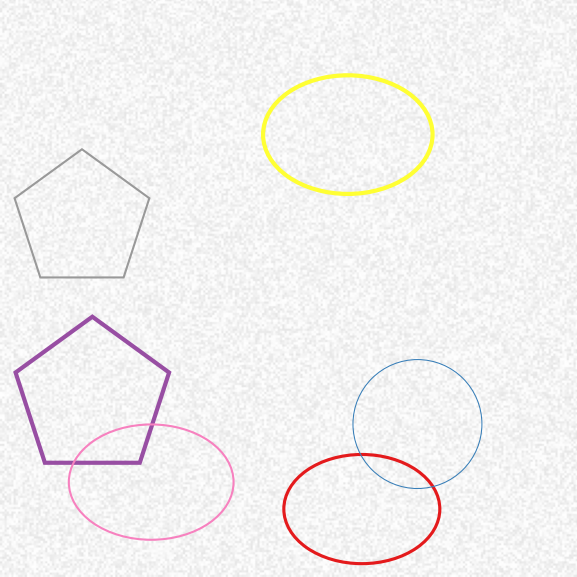[{"shape": "oval", "thickness": 1.5, "radius": 0.68, "center": [0.627, 0.118]}, {"shape": "circle", "thickness": 0.5, "radius": 0.56, "center": [0.723, 0.265]}, {"shape": "pentagon", "thickness": 2, "radius": 0.7, "center": [0.16, 0.311]}, {"shape": "oval", "thickness": 2, "radius": 0.73, "center": [0.602, 0.766]}, {"shape": "oval", "thickness": 1, "radius": 0.71, "center": [0.262, 0.164]}, {"shape": "pentagon", "thickness": 1, "radius": 0.61, "center": [0.142, 0.618]}]